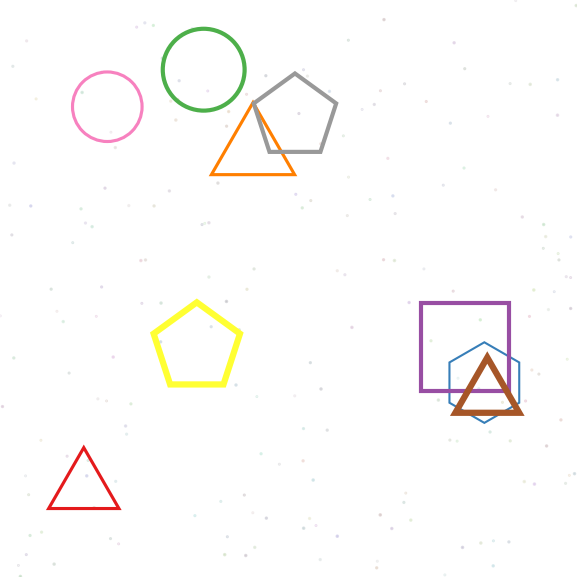[{"shape": "triangle", "thickness": 1.5, "radius": 0.35, "center": [0.145, 0.154]}, {"shape": "hexagon", "thickness": 1, "radius": 0.35, "center": [0.839, 0.337]}, {"shape": "circle", "thickness": 2, "radius": 0.35, "center": [0.353, 0.878]}, {"shape": "square", "thickness": 2, "radius": 0.38, "center": [0.806, 0.398]}, {"shape": "triangle", "thickness": 1.5, "radius": 0.42, "center": [0.438, 0.738]}, {"shape": "pentagon", "thickness": 3, "radius": 0.39, "center": [0.341, 0.397]}, {"shape": "triangle", "thickness": 3, "radius": 0.32, "center": [0.844, 0.316]}, {"shape": "circle", "thickness": 1.5, "radius": 0.3, "center": [0.186, 0.814]}, {"shape": "pentagon", "thickness": 2, "radius": 0.38, "center": [0.511, 0.797]}]